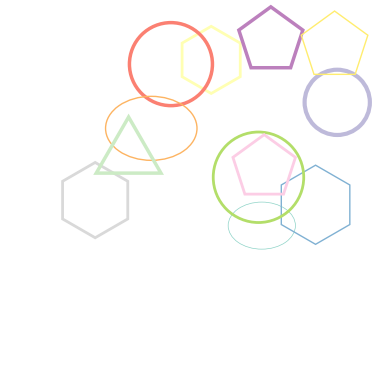[{"shape": "oval", "thickness": 0.5, "radius": 0.44, "center": [0.68, 0.414]}, {"shape": "hexagon", "thickness": 2, "radius": 0.44, "center": [0.549, 0.844]}, {"shape": "circle", "thickness": 3, "radius": 0.42, "center": [0.876, 0.734]}, {"shape": "circle", "thickness": 2.5, "radius": 0.54, "center": [0.444, 0.833]}, {"shape": "hexagon", "thickness": 1, "radius": 0.51, "center": [0.82, 0.468]}, {"shape": "oval", "thickness": 1, "radius": 0.59, "center": [0.393, 0.667]}, {"shape": "circle", "thickness": 2, "radius": 0.59, "center": [0.671, 0.54]}, {"shape": "pentagon", "thickness": 2, "radius": 0.43, "center": [0.686, 0.565]}, {"shape": "hexagon", "thickness": 2, "radius": 0.49, "center": [0.247, 0.48]}, {"shape": "pentagon", "thickness": 2.5, "radius": 0.44, "center": [0.703, 0.895]}, {"shape": "triangle", "thickness": 2.5, "radius": 0.49, "center": [0.334, 0.599]}, {"shape": "pentagon", "thickness": 1, "radius": 0.45, "center": [0.869, 0.88]}]